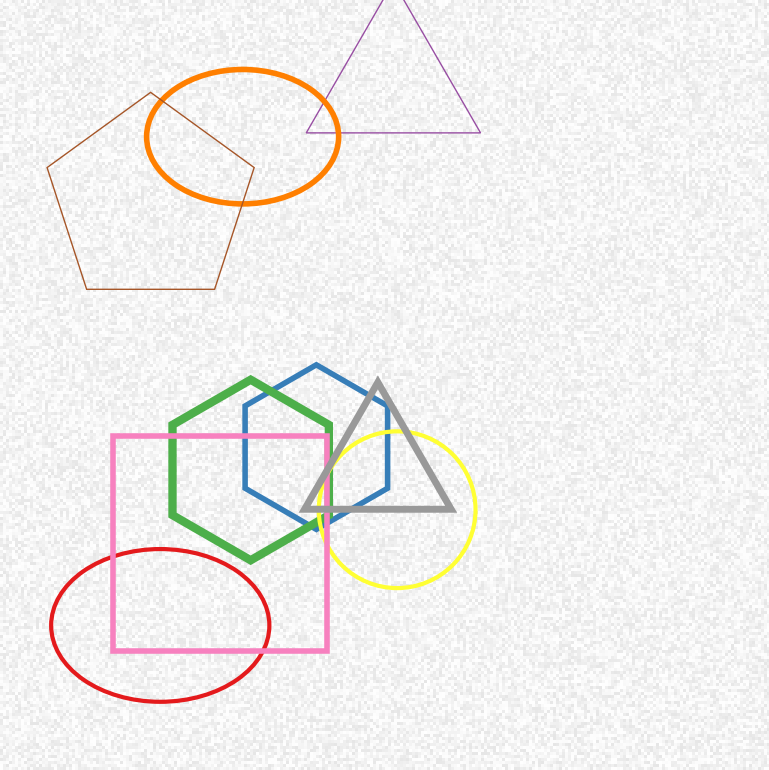[{"shape": "oval", "thickness": 1.5, "radius": 0.71, "center": [0.208, 0.188]}, {"shape": "hexagon", "thickness": 2, "radius": 0.53, "center": [0.411, 0.419]}, {"shape": "hexagon", "thickness": 3, "radius": 0.59, "center": [0.326, 0.39]}, {"shape": "triangle", "thickness": 0.5, "radius": 0.65, "center": [0.511, 0.893]}, {"shape": "oval", "thickness": 2, "radius": 0.62, "center": [0.315, 0.822]}, {"shape": "circle", "thickness": 1.5, "radius": 0.51, "center": [0.516, 0.338]}, {"shape": "pentagon", "thickness": 0.5, "radius": 0.71, "center": [0.196, 0.739]}, {"shape": "square", "thickness": 2, "radius": 0.7, "center": [0.286, 0.294]}, {"shape": "triangle", "thickness": 2.5, "radius": 0.55, "center": [0.491, 0.394]}]